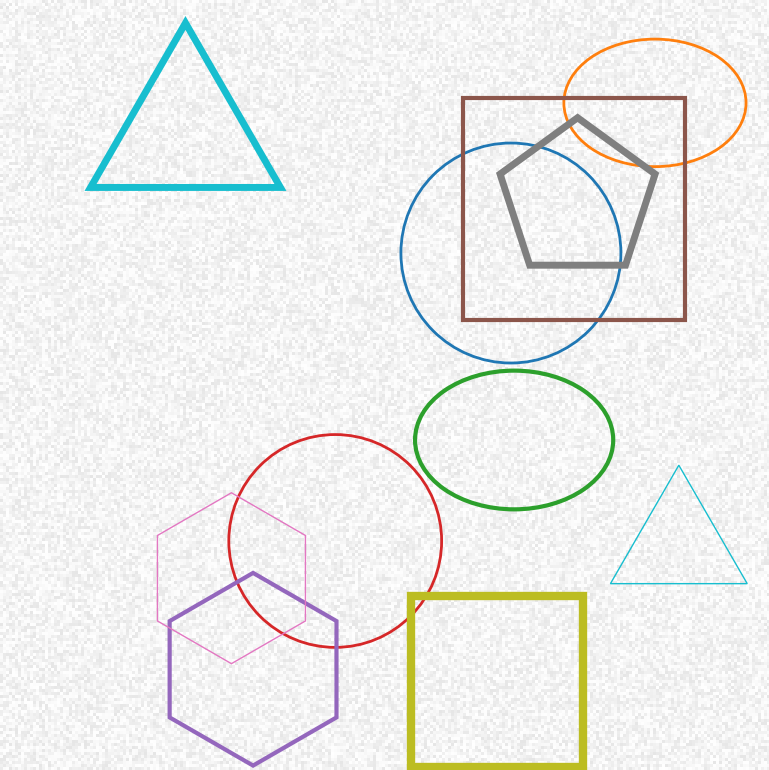[{"shape": "circle", "thickness": 1, "radius": 0.71, "center": [0.664, 0.671]}, {"shape": "oval", "thickness": 1, "radius": 0.59, "center": [0.851, 0.866]}, {"shape": "oval", "thickness": 1.5, "radius": 0.64, "center": [0.668, 0.429]}, {"shape": "circle", "thickness": 1, "radius": 0.69, "center": [0.435, 0.297]}, {"shape": "hexagon", "thickness": 1.5, "radius": 0.63, "center": [0.329, 0.131]}, {"shape": "square", "thickness": 1.5, "radius": 0.72, "center": [0.746, 0.729]}, {"shape": "hexagon", "thickness": 0.5, "radius": 0.55, "center": [0.301, 0.249]}, {"shape": "pentagon", "thickness": 2.5, "radius": 0.53, "center": [0.75, 0.741]}, {"shape": "square", "thickness": 3, "radius": 0.56, "center": [0.645, 0.115]}, {"shape": "triangle", "thickness": 2.5, "radius": 0.71, "center": [0.241, 0.828]}, {"shape": "triangle", "thickness": 0.5, "radius": 0.51, "center": [0.882, 0.293]}]